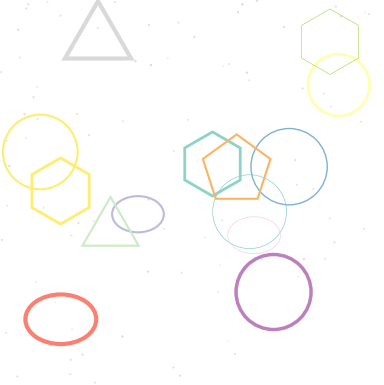[{"shape": "hexagon", "thickness": 2, "radius": 0.42, "center": [0.552, 0.574]}, {"shape": "circle", "thickness": 0.5, "radius": 0.48, "center": [0.648, 0.45]}, {"shape": "circle", "thickness": 2, "radius": 0.4, "center": [0.88, 0.779]}, {"shape": "oval", "thickness": 1.5, "radius": 0.34, "center": [0.358, 0.444]}, {"shape": "oval", "thickness": 3, "radius": 0.46, "center": [0.158, 0.171]}, {"shape": "circle", "thickness": 1, "radius": 0.5, "center": [0.751, 0.567]}, {"shape": "pentagon", "thickness": 1.5, "radius": 0.46, "center": [0.615, 0.558]}, {"shape": "hexagon", "thickness": 0.5, "radius": 0.43, "center": [0.857, 0.892]}, {"shape": "oval", "thickness": 0.5, "radius": 0.34, "center": [0.66, 0.389]}, {"shape": "triangle", "thickness": 3, "radius": 0.5, "center": [0.255, 0.898]}, {"shape": "circle", "thickness": 2.5, "radius": 0.49, "center": [0.711, 0.242]}, {"shape": "triangle", "thickness": 1.5, "radius": 0.42, "center": [0.287, 0.404]}, {"shape": "circle", "thickness": 1.5, "radius": 0.48, "center": [0.105, 0.605]}, {"shape": "hexagon", "thickness": 2, "radius": 0.43, "center": [0.157, 0.504]}]